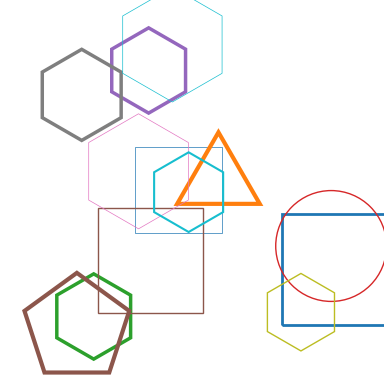[{"shape": "square", "thickness": 0.5, "radius": 0.56, "center": [0.464, 0.506]}, {"shape": "square", "thickness": 2, "radius": 0.72, "center": [0.875, 0.3]}, {"shape": "triangle", "thickness": 3, "radius": 0.62, "center": [0.567, 0.532]}, {"shape": "hexagon", "thickness": 2.5, "radius": 0.55, "center": [0.243, 0.178]}, {"shape": "circle", "thickness": 1, "radius": 0.72, "center": [0.86, 0.361]}, {"shape": "hexagon", "thickness": 2.5, "radius": 0.55, "center": [0.386, 0.817]}, {"shape": "square", "thickness": 1, "radius": 0.68, "center": [0.392, 0.323]}, {"shape": "pentagon", "thickness": 3, "radius": 0.72, "center": [0.2, 0.148]}, {"shape": "hexagon", "thickness": 0.5, "radius": 0.75, "center": [0.36, 0.555]}, {"shape": "hexagon", "thickness": 2.5, "radius": 0.59, "center": [0.212, 0.754]}, {"shape": "hexagon", "thickness": 1, "radius": 0.5, "center": [0.782, 0.189]}, {"shape": "hexagon", "thickness": 0.5, "radius": 0.75, "center": [0.448, 0.884]}, {"shape": "hexagon", "thickness": 1.5, "radius": 0.52, "center": [0.49, 0.501]}]